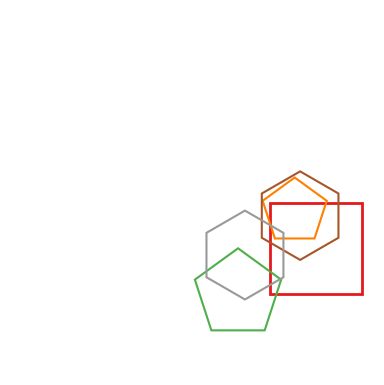[{"shape": "square", "thickness": 2, "radius": 0.59, "center": [0.821, 0.355]}, {"shape": "pentagon", "thickness": 1.5, "radius": 0.59, "center": [0.618, 0.237]}, {"shape": "pentagon", "thickness": 1.5, "radius": 0.44, "center": [0.765, 0.451]}, {"shape": "hexagon", "thickness": 1.5, "radius": 0.57, "center": [0.78, 0.44]}, {"shape": "hexagon", "thickness": 1.5, "radius": 0.58, "center": [0.636, 0.338]}]